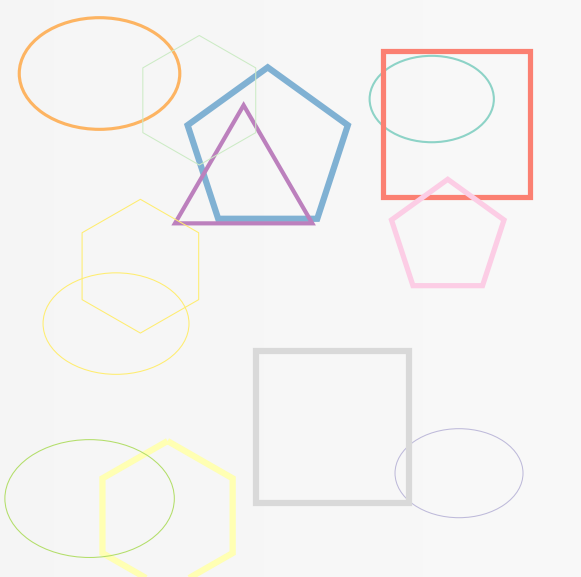[{"shape": "oval", "thickness": 1, "radius": 0.53, "center": [0.743, 0.828]}, {"shape": "hexagon", "thickness": 3, "radius": 0.65, "center": [0.288, 0.106]}, {"shape": "oval", "thickness": 0.5, "radius": 0.55, "center": [0.79, 0.18]}, {"shape": "square", "thickness": 2.5, "radius": 0.63, "center": [0.785, 0.785]}, {"shape": "pentagon", "thickness": 3, "radius": 0.72, "center": [0.461, 0.738]}, {"shape": "oval", "thickness": 1.5, "radius": 0.69, "center": [0.171, 0.872]}, {"shape": "oval", "thickness": 0.5, "radius": 0.73, "center": [0.154, 0.136]}, {"shape": "pentagon", "thickness": 2.5, "radius": 0.51, "center": [0.77, 0.587]}, {"shape": "square", "thickness": 3, "radius": 0.66, "center": [0.572, 0.259]}, {"shape": "triangle", "thickness": 2, "radius": 0.68, "center": [0.419, 0.681]}, {"shape": "hexagon", "thickness": 0.5, "radius": 0.56, "center": [0.343, 0.826]}, {"shape": "hexagon", "thickness": 0.5, "radius": 0.58, "center": [0.242, 0.538]}, {"shape": "oval", "thickness": 0.5, "radius": 0.63, "center": [0.2, 0.439]}]